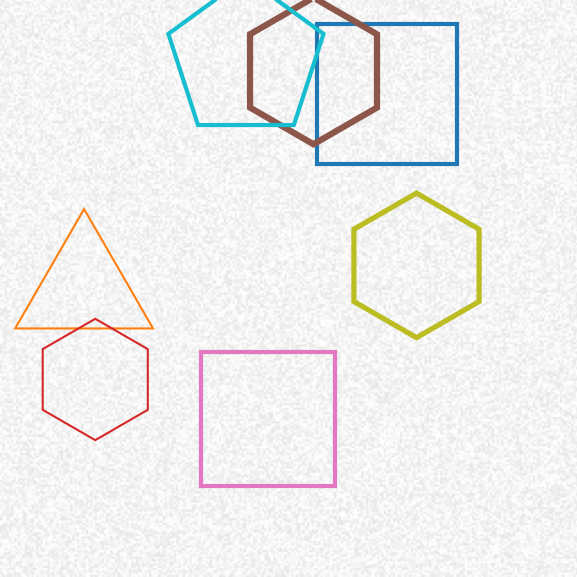[{"shape": "square", "thickness": 2, "radius": 0.61, "center": [0.671, 0.837]}, {"shape": "triangle", "thickness": 1, "radius": 0.69, "center": [0.146, 0.499]}, {"shape": "hexagon", "thickness": 1, "radius": 0.53, "center": [0.165, 0.342]}, {"shape": "hexagon", "thickness": 3, "radius": 0.63, "center": [0.543, 0.876]}, {"shape": "square", "thickness": 2, "radius": 0.58, "center": [0.463, 0.274]}, {"shape": "hexagon", "thickness": 2.5, "radius": 0.63, "center": [0.721, 0.54]}, {"shape": "pentagon", "thickness": 2, "radius": 0.71, "center": [0.426, 0.897]}]